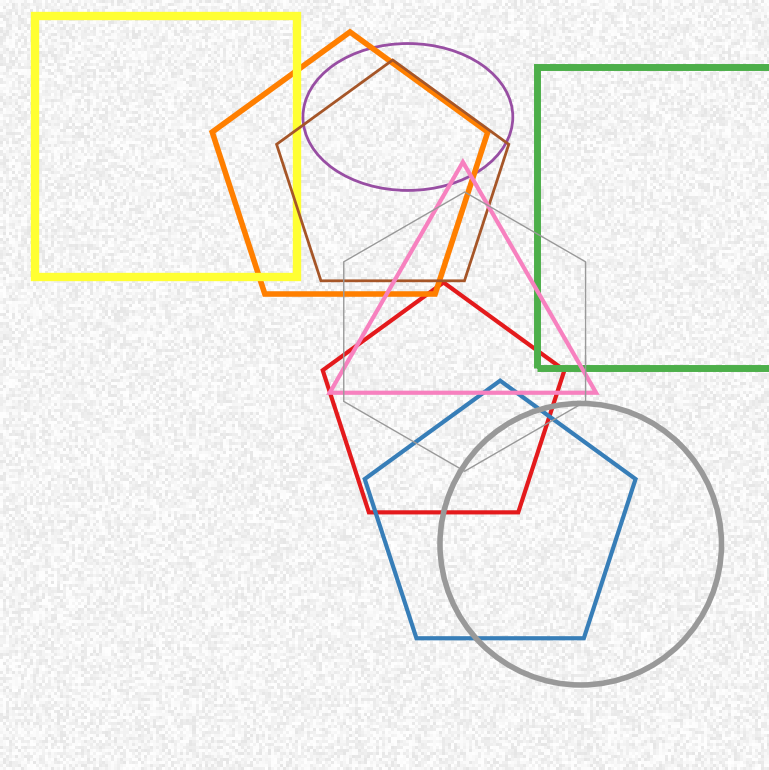[{"shape": "pentagon", "thickness": 1.5, "radius": 0.83, "center": [0.576, 0.468]}, {"shape": "pentagon", "thickness": 1.5, "radius": 0.92, "center": [0.65, 0.321]}, {"shape": "square", "thickness": 2.5, "radius": 0.98, "center": [0.893, 0.718]}, {"shape": "oval", "thickness": 1, "radius": 0.68, "center": [0.53, 0.848]}, {"shape": "pentagon", "thickness": 2, "radius": 0.94, "center": [0.455, 0.77]}, {"shape": "square", "thickness": 3, "radius": 0.85, "center": [0.216, 0.81]}, {"shape": "pentagon", "thickness": 1, "radius": 0.79, "center": [0.51, 0.764]}, {"shape": "triangle", "thickness": 1.5, "radius": 1.0, "center": [0.601, 0.59]}, {"shape": "circle", "thickness": 2, "radius": 0.91, "center": [0.754, 0.293]}, {"shape": "hexagon", "thickness": 0.5, "radius": 0.91, "center": [0.603, 0.569]}]